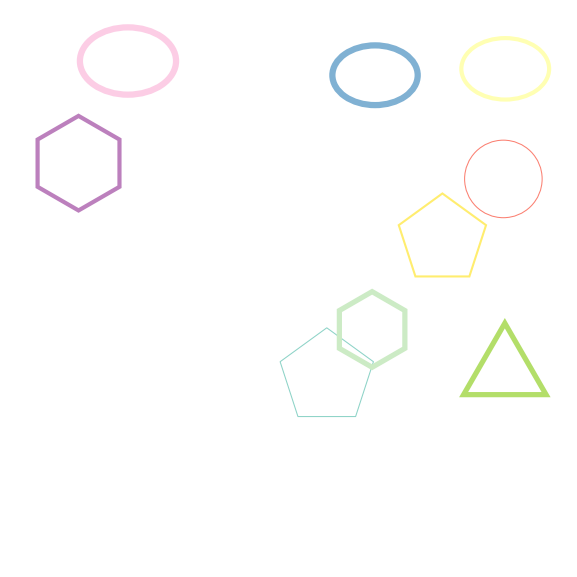[{"shape": "pentagon", "thickness": 0.5, "radius": 0.42, "center": [0.566, 0.347]}, {"shape": "oval", "thickness": 2, "radius": 0.38, "center": [0.875, 0.88]}, {"shape": "circle", "thickness": 0.5, "radius": 0.34, "center": [0.872, 0.689]}, {"shape": "oval", "thickness": 3, "radius": 0.37, "center": [0.649, 0.869]}, {"shape": "triangle", "thickness": 2.5, "radius": 0.41, "center": [0.874, 0.357]}, {"shape": "oval", "thickness": 3, "radius": 0.42, "center": [0.222, 0.893]}, {"shape": "hexagon", "thickness": 2, "radius": 0.41, "center": [0.136, 0.717]}, {"shape": "hexagon", "thickness": 2.5, "radius": 0.33, "center": [0.644, 0.429]}, {"shape": "pentagon", "thickness": 1, "radius": 0.4, "center": [0.766, 0.585]}]